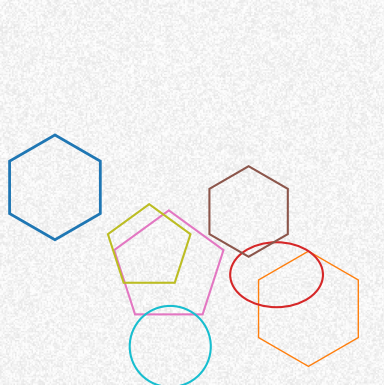[{"shape": "hexagon", "thickness": 2, "radius": 0.68, "center": [0.143, 0.513]}, {"shape": "hexagon", "thickness": 1, "radius": 0.75, "center": [0.801, 0.198]}, {"shape": "oval", "thickness": 1.5, "radius": 0.6, "center": [0.718, 0.286]}, {"shape": "hexagon", "thickness": 1.5, "radius": 0.59, "center": [0.646, 0.451]}, {"shape": "pentagon", "thickness": 1.5, "radius": 0.75, "center": [0.439, 0.304]}, {"shape": "pentagon", "thickness": 1.5, "radius": 0.56, "center": [0.388, 0.357]}, {"shape": "circle", "thickness": 1.5, "radius": 0.53, "center": [0.442, 0.1]}]